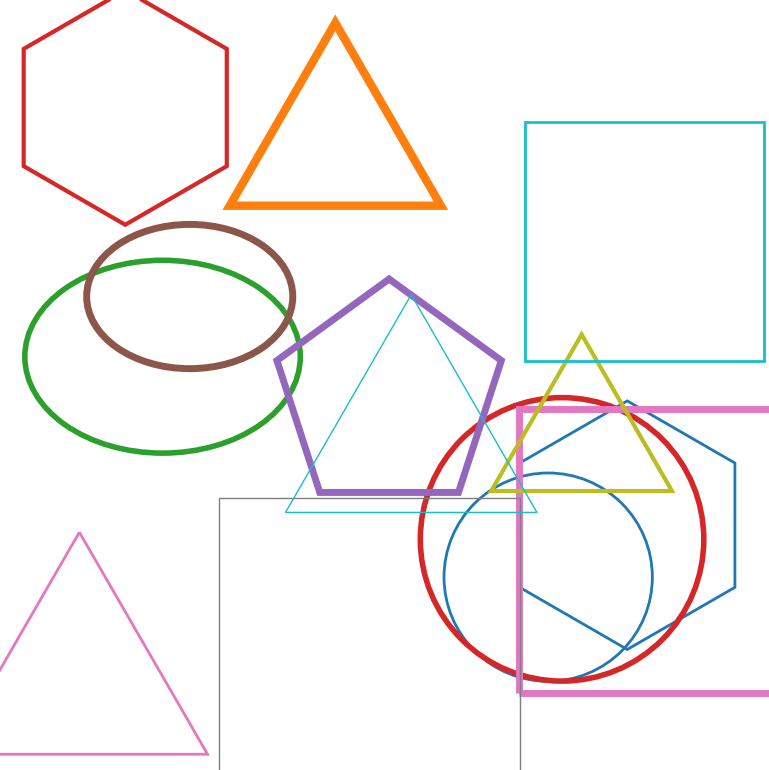[{"shape": "circle", "thickness": 1, "radius": 0.68, "center": [0.712, 0.25]}, {"shape": "hexagon", "thickness": 1, "radius": 0.81, "center": [0.815, 0.318]}, {"shape": "triangle", "thickness": 3, "radius": 0.79, "center": [0.435, 0.812]}, {"shape": "oval", "thickness": 2, "radius": 0.89, "center": [0.211, 0.537]}, {"shape": "circle", "thickness": 2, "radius": 0.92, "center": [0.73, 0.3]}, {"shape": "hexagon", "thickness": 1.5, "radius": 0.76, "center": [0.163, 0.86]}, {"shape": "pentagon", "thickness": 2.5, "radius": 0.77, "center": [0.505, 0.484]}, {"shape": "oval", "thickness": 2.5, "radius": 0.67, "center": [0.246, 0.615]}, {"shape": "square", "thickness": 2.5, "radius": 0.92, "center": [0.859, 0.285]}, {"shape": "triangle", "thickness": 1, "radius": 0.96, "center": [0.103, 0.117]}, {"shape": "square", "thickness": 0.5, "radius": 0.98, "center": [0.48, 0.157]}, {"shape": "triangle", "thickness": 1.5, "radius": 0.68, "center": [0.755, 0.43]}, {"shape": "triangle", "thickness": 0.5, "radius": 0.94, "center": [0.534, 0.429]}, {"shape": "square", "thickness": 1, "radius": 0.78, "center": [0.837, 0.686]}]